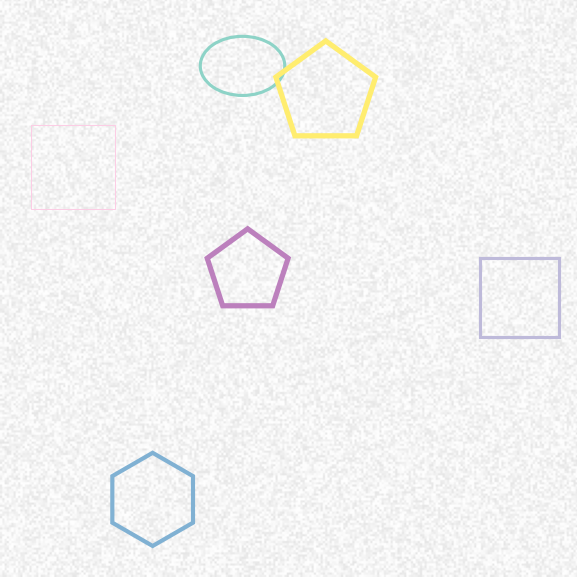[{"shape": "oval", "thickness": 1.5, "radius": 0.37, "center": [0.42, 0.885]}, {"shape": "square", "thickness": 1.5, "radius": 0.34, "center": [0.9, 0.484]}, {"shape": "hexagon", "thickness": 2, "radius": 0.4, "center": [0.264, 0.134]}, {"shape": "square", "thickness": 0.5, "radius": 0.37, "center": [0.126, 0.71]}, {"shape": "pentagon", "thickness": 2.5, "radius": 0.37, "center": [0.429, 0.529]}, {"shape": "pentagon", "thickness": 2.5, "radius": 0.45, "center": [0.564, 0.837]}]